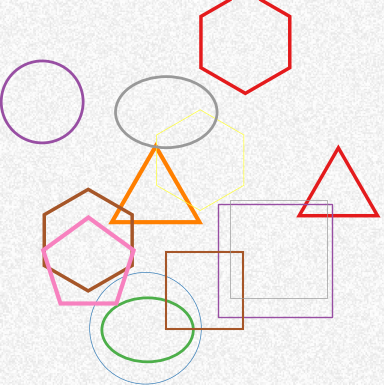[{"shape": "hexagon", "thickness": 2.5, "radius": 0.67, "center": [0.637, 0.891]}, {"shape": "triangle", "thickness": 2.5, "radius": 0.59, "center": [0.879, 0.498]}, {"shape": "circle", "thickness": 0.5, "radius": 0.73, "center": [0.378, 0.147]}, {"shape": "oval", "thickness": 2, "radius": 0.59, "center": [0.383, 0.143]}, {"shape": "circle", "thickness": 2, "radius": 0.53, "center": [0.11, 0.735]}, {"shape": "square", "thickness": 1, "radius": 0.73, "center": [0.714, 0.322]}, {"shape": "triangle", "thickness": 3, "radius": 0.66, "center": [0.404, 0.489]}, {"shape": "hexagon", "thickness": 0.5, "radius": 0.65, "center": [0.52, 0.584]}, {"shape": "hexagon", "thickness": 2.5, "radius": 0.66, "center": [0.229, 0.376]}, {"shape": "square", "thickness": 1.5, "radius": 0.5, "center": [0.531, 0.245]}, {"shape": "pentagon", "thickness": 3, "radius": 0.62, "center": [0.23, 0.312]}, {"shape": "oval", "thickness": 2, "radius": 0.66, "center": [0.432, 0.709]}, {"shape": "square", "thickness": 0.5, "radius": 0.64, "center": [0.723, 0.353]}]